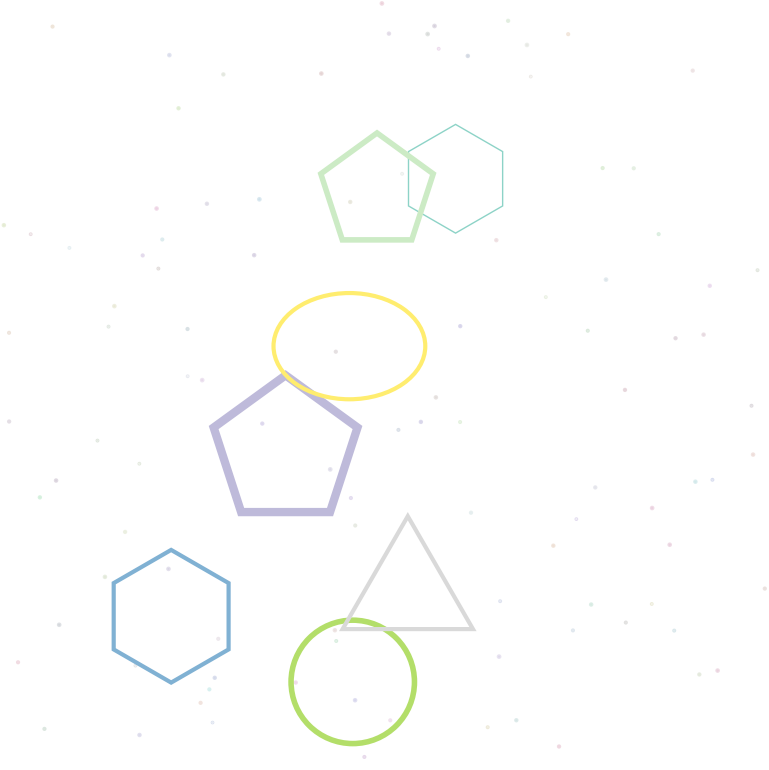[{"shape": "hexagon", "thickness": 0.5, "radius": 0.35, "center": [0.592, 0.768]}, {"shape": "pentagon", "thickness": 3, "radius": 0.49, "center": [0.371, 0.414]}, {"shape": "hexagon", "thickness": 1.5, "radius": 0.43, "center": [0.222, 0.2]}, {"shape": "circle", "thickness": 2, "radius": 0.4, "center": [0.458, 0.114]}, {"shape": "triangle", "thickness": 1.5, "radius": 0.49, "center": [0.53, 0.232]}, {"shape": "pentagon", "thickness": 2, "radius": 0.38, "center": [0.49, 0.751]}, {"shape": "oval", "thickness": 1.5, "radius": 0.49, "center": [0.454, 0.55]}]